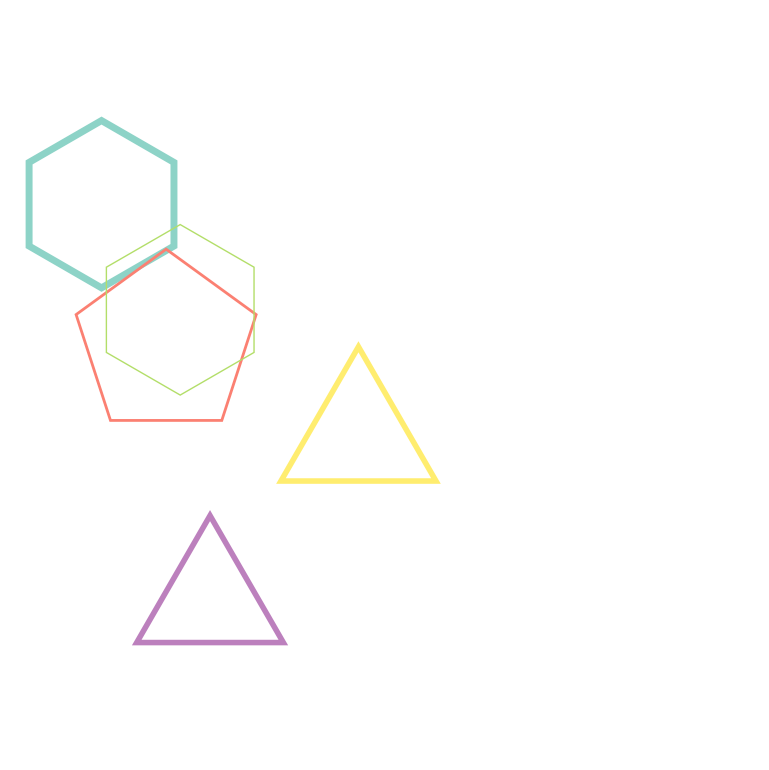[{"shape": "hexagon", "thickness": 2.5, "radius": 0.54, "center": [0.132, 0.735]}, {"shape": "pentagon", "thickness": 1, "radius": 0.61, "center": [0.216, 0.553]}, {"shape": "hexagon", "thickness": 0.5, "radius": 0.55, "center": [0.234, 0.598]}, {"shape": "triangle", "thickness": 2, "radius": 0.55, "center": [0.273, 0.22]}, {"shape": "triangle", "thickness": 2, "radius": 0.58, "center": [0.466, 0.433]}]